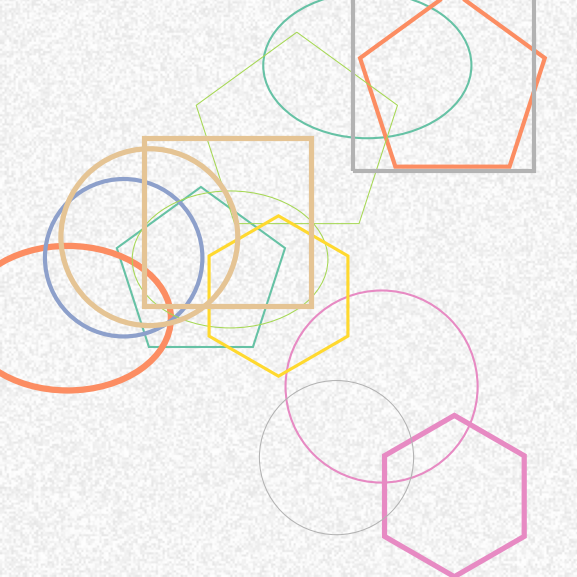[{"shape": "oval", "thickness": 1, "radius": 0.9, "center": [0.636, 0.886]}, {"shape": "pentagon", "thickness": 1, "radius": 0.77, "center": [0.348, 0.522]}, {"shape": "oval", "thickness": 3, "radius": 0.89, "center": [0.117, 0.448]}, {"shape": "pentagon", "thickness": 2, "radius": 0.84, "center": [0.783, 0.847]}, {"shape": "circle", "thickness": 2, "radius": 0.68, "center": [0.214, 0.553]}, {"shape": "hexagon", "thickness": 2.5, "radius": 0.7, "center": [0.787, 0.14]}, {"shape": "circle", "thickness": 1, "radius": 0.83, "center": [0.661, 0.33]}, {"shape": "pentagon", "thickness": 0.5, "radius": 0.92, "center": [0.514, 0.76]}, {"shape": "oval", "thickness": 0.5, "radius": 0.85, "center": [0.398, 0.55]}, {"shape": "hexagon", "thickness": 1.5, "radius": 0.69, "center": [0.482, 0.487]}, {"shape": "square", "thickness": 2.5, "radius": 0.72, "center": [0.394, 0.615]}, {"shape": "circle", "thickness": 2.5, "radius": 0.77, "center": [0.259, 0.588]}, {"shape": "circle", "thickness": 0.5, "radius": 0.67, "center": [0.583, 0.207]}, {"shape": "square", "thickness": 2, "radius": 0.78, "center": [0.769, 0.86]}]